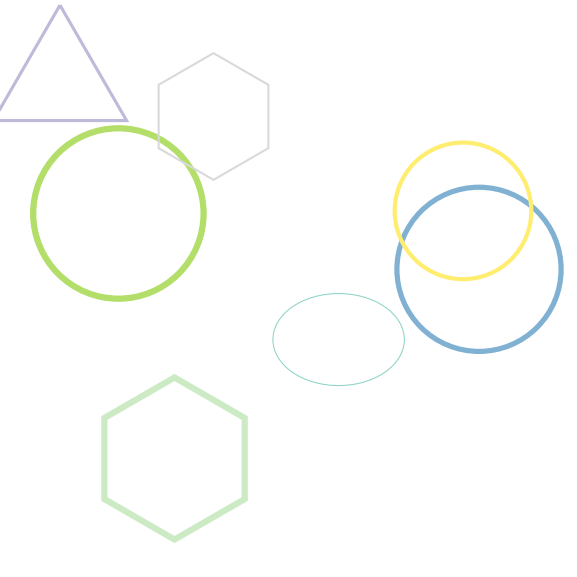[{"shape": "oval", "thickness": 0.5, "radius": 0.57, "center": [0.586, 0.411]}, {"shape": "triangle", "thickness": 1.5, "radius": 0.67, "center": [0.104, 0.857]}, {"shape": "circle", "thickness": 2.5, "radius": 0.71, "center": [0.829, 0.533]}, {"shape": "circle", "thickness": 3, "radius": 0.74, "center": [0.205, 0.629]}, {"shape": "hexagon", "thickness": 1, "radius": 0.55, "center": [0.37, 0.797]}, {"shape": "hexagon", "thickness": 3, "radius": 0.7, "center": [0.302, 0.205]}, {"shape": "circle", "thickness": 2, "radius": 0.59, "center": [0.802, 0.634]}]